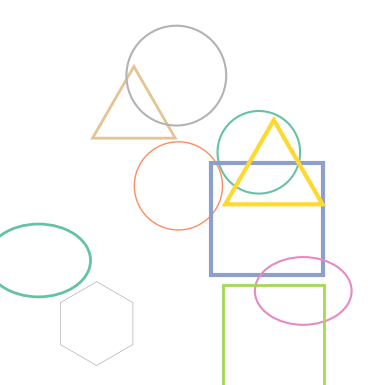[{"shape": "circle", "thickness": 1.5, "radius": 0.54, "center": [0.672, 0.604]}, {"shape": "oval", "thickness": 2, "radius": 0.68, "center": [0.1, 0.323]}, {"shape": "circle", "thickness": 1, "radius": 0.57, "center": [0.463, 0.517]}, {"shape": "square", "thickness": 3, "radius": 0.73, "center": [0.694, 0.431]}, {"shape": "oval", "thickness": 1.5, "radius": 0.63, "center": [0.788, 0.244]}, {"shape": "square", "thickness": 2, "radius": 0.65, "center": [0.711, 0.129]}, {"shape": "triangle", "thickness": 3, "radius": 0.73, "center": [0.711, 0.542]}, {"shape": "triangle", "thickness": 2, "radius": 0.62, "center": [0.348, 0.703]}, {"shape": "hexagon", "thickness": 0.5, "radius": 0.54, "center": [0.251, 0.16]}, {"shape": "circle", "thickness": 1.5, "radius": 0.65, "center": [0.458, 0.804]}]